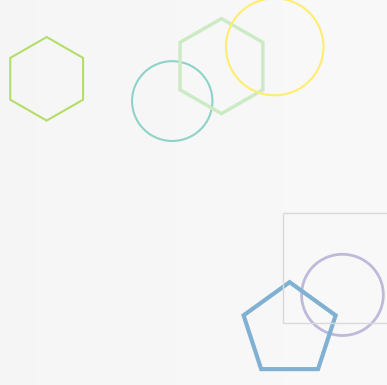[{"shape": "circle", "thickness": 1.5, "radius": 0.52, "center": [0.445, 0.737]}, {"shape": "circle", "thickness": 2, "radius": 0.53, "center": [0.884, 0.234]}, {"shape": "pentagon", "thickness": 3, "radius": 0.62, "center": [0.747, 0.142]}, {"shape": "hexagon", "thickness": 1.5, "radius": 0.54, "center": [0.12, 0.795]}, {"shape": "square", "thickness": 1, "radius": 0.72, "center": [0.875, 0.304]}, {"shape": "hexagon", "thickness": 2.5, "radius": 0.62, "center": [0.571, 0.828]}, {"shape": "circle", "thickness": 1.5, "radius": 0.63, "center": [0.709, 0.878]}]